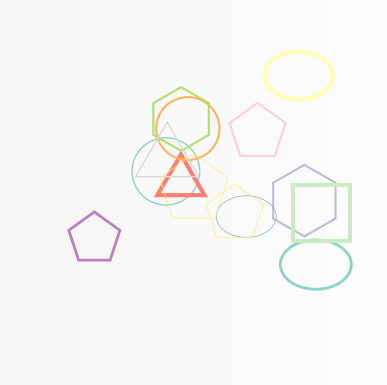[{"shape": "circle", "thickness": 1, "radius": 0.44, "center": [0.428, 0.555]}, {"shape": "oval", "thickness": 2, "radius": 0.46, "center": [0.815, 0.313]}, {"shape": "oval", "thickness": 3, "radius": 0.44, "center": [0.77, 0.804]}, {"shape": "hexagon", "thickness": 1.5, "radius": 0.46, "center": [0.786, 0.479]}, {"shape": "triangle", "thickness": 3, "radius": 0.35, "center": [0.467, 0.528]}, {"shape": "oval", "thickness": 0.5, "radius": 0.39, "center": [0.635, 0.437]}, {"shape": "circle", "thickness": 1.5, "radius": 0.41, "center": [0.485, 0.666]}, {"shape": "hexagon", "thickness": 1.5, "radius": 0.41, "center": [0.467, 0.691]}, {"shape": "pentagon", "thickness": 1.5, "radius": 0.38, "center": [0.665, 0.657]}, {"shape": "triangle", "thickness": 1, "radius": 0.47, "center": [0.431, 0.588]}, {"shape": "pentagon", "thickness": 2, "radius": 0.35, "center": [0.243, 0.38]}, {"shape": "square", "thickness": 3, "radius": 0.37, "center": [0.829, 0.447]}, {"shape": "pentagon", "thickness": 0.5, "radius": 0.47, "center": [0.501, 0.508]}, {"shape": "pentagon", "thickness": 0.5, "radius": 0.39, "center": [0.606, 0.445]}]